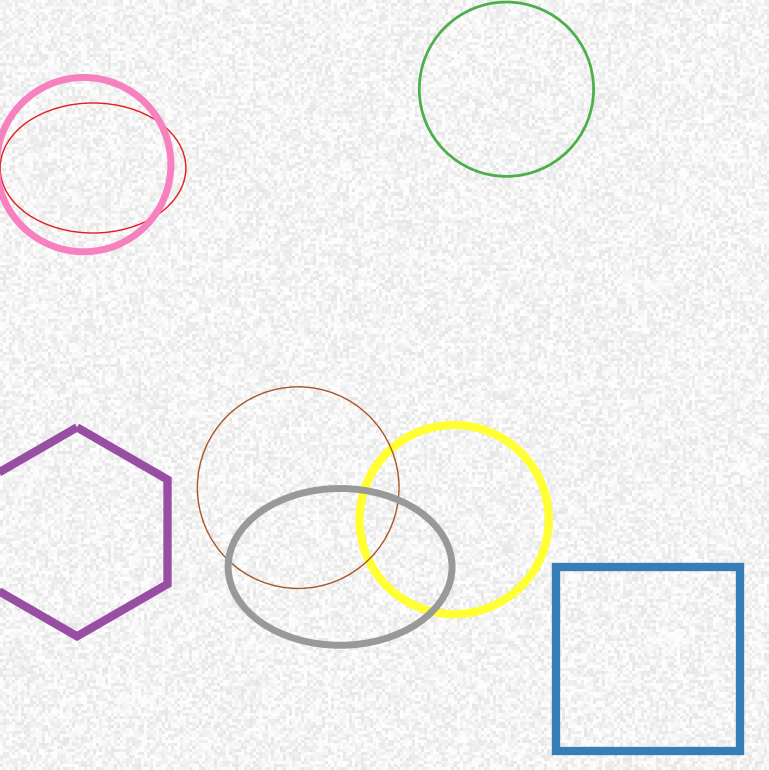[{"shape": "oval", "thickness": 0.5, "radius": 0.6, "center": [0.121, 0.782]}, {"shape": "square", "thickness": 3, "radius": 0.6, "center": [0.842, 0.144]}, {"shape": "circle", "thickness": 1, "radius": 0.57, "center": [0.658, 0.884]}, {"shape": "hexagon", "thickness": 3, "radius": 0.68, "center": [0.1, 0.309]}, {"shape": "circle", "thickness": 3, "radius": 0.61, "center": [0.59, 0.325]}, {"shape": "circle", "thickness": 0.5, "radius": 0.65, "center": [0.387, 0.367]}, {"shape": "circle", "thickness": 2.5, "radius": 0.57, "center": [0.109, 0.786]}, {"shape": "oval", "thickness": 2.5, "radius": 0.73, "center": [0.442, 0.264]}]